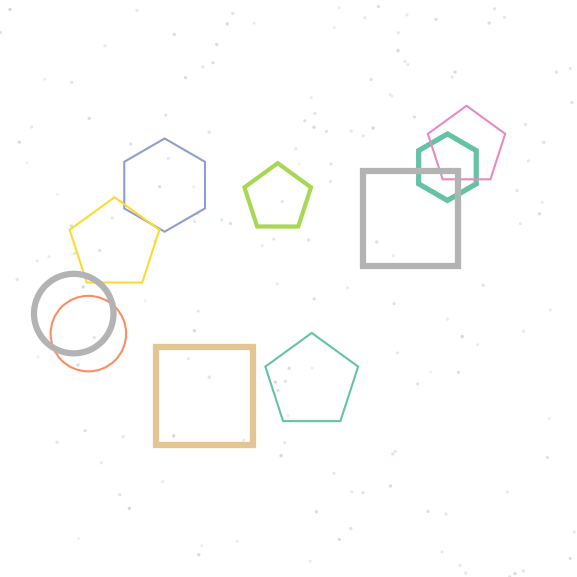[{"shape": "pentagon", "thickness": 1, "radius": 0.42, "center": [0.54, 0.338]}, {"shape": "hexagon", "thickness": 2.5, "radius": 0.29, "center": [0.775, 0.71]}, {"shape": "circle", "thickness": 1, "radius": 0.33, "center": [0.153, 0.421]}, {"shape": "hexagon", "thickness": 1, "radius": 0.4, "center": [0.285, 0.679]}, {"shape": "pentagon", "thickness": 1, "radius": 0.35, "center": [0.808, 0.746]}, {"shape": "pentagon", "thickness": 2, "radius": 0.3, "center": [0.481, 0.656]}, {"shape": "pentagon", "thickness": 1, "radius": 0.41, "center": [0.198, 0.576]}, {"shape": "square", "thickness": 3, "radius": 0.42, "center": [0.354, 0.313]}, {"shape": "circle", "thickness": 3, "radius": 0.34, "center": [0.128, 0.456]}, {"shape": "square", "thickness": 3, "radius": 0.41, "center": [0.711, 0.621]}]